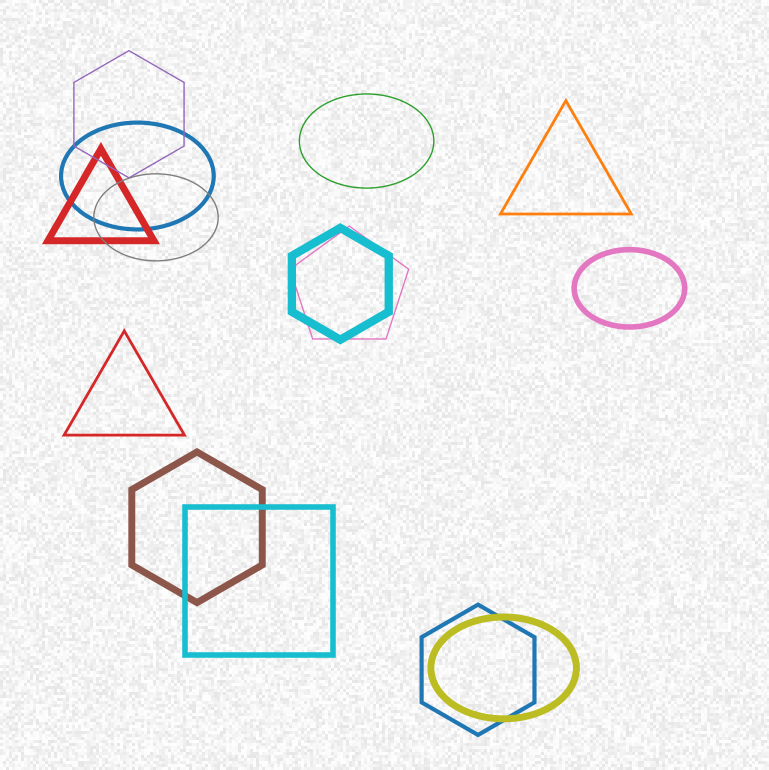[{"shape": "hexagon", "thickness": 1.5, "radius": 0.42, "center": [0.621, 0.13]}, {"shape": "oval", "thickness": 1.5, "radius": 0.5, "center": [0.178, 0.771]}, {"shape": "triangle", "thickness": 1, "radius": 0.49, "center": [0.735, 0.771]}, {"shape": "oval", "thickness": 0.5, "radius": 0.44, "center": [0.476, 0.817]}, {"shape": "triangle", "thickness": 2.5, "radius": 0.4, "center": [0.131, 0.727]}, {"shape": "triangle", "thickness": 1, "radius": 0.45, "center": [0.161, 0.48]}, {"shape": "hexagon", "thickness": 0.5, "radius": 0.41, "center": [0.168, 0.852]}, {"shape": "hexagon", "thickness": 2.5, "radius": 0.49, "center": [0.256, 0.315]}, {"shape": "pentagon", "thickness": 0.5, "radius": 0.41, "center": [0.454, 0.625]}, {"shape": "oval", "thickness": 2, "radius": 0.36, "center": [0.817, 0.626]}, {"shape": "oval", "thickness": 0.5, "radius": 0.4, "center": [0.203, 0.718]}, {"shape": "oval", "thickness": 2.5, "radius": 0.47, "center": [0.654, 0.133]}, {"shape": "hexagon", "thickness": 3, "radius": 0.36, "center": [0.442, 0.631]}, {"shape": "square", "thickness": 2, "radius": 0.48, "center": [0.336, 0.245]}]